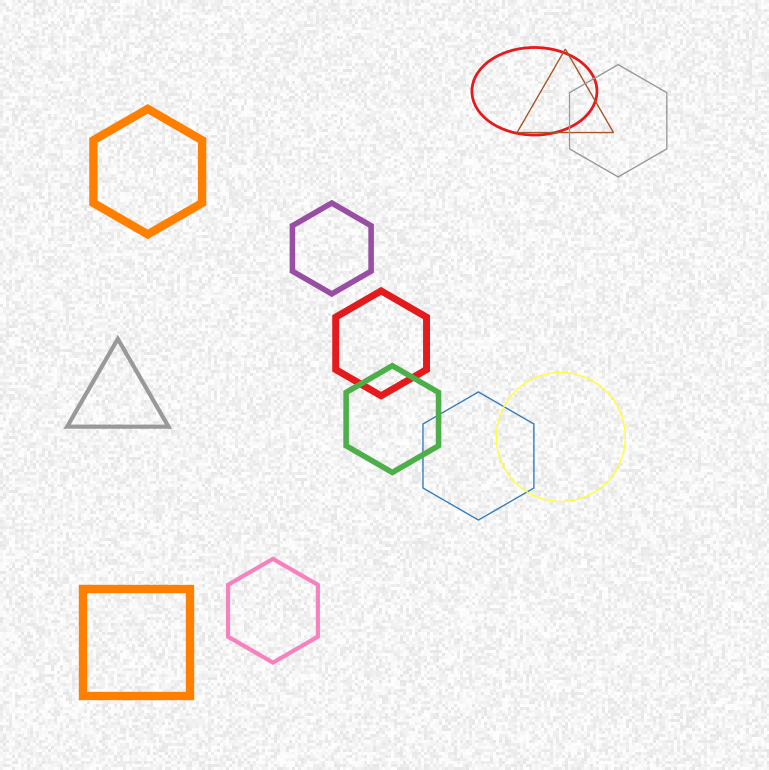[{"shape": "oval", "thickness": 1, "radius": 0.41, "center": [0.694, 0.881]}, {"shape": "hexagon", "thickness": 2.5, "radius": 0.34, "center": [0.495, 0.554]}, {"shape": "hexagon", "thickness": 0.5, "radius": 0.42, "center": [0.621, 0.408]}, {"shape": "hexagon", "thickness": 2, "radius": 0.35, "center": [0.51, 0.456]}, {"shape": "hexagon", "thickness": 2, "radius": 0.3, "center": [0.431, 0.677]}, {"shape": "hexagon", "thickness": 3, "radius": 0.41, "center": [0.192, 0.777]}, {"shape": "square", "thickness": 3, "radius": 0.35, "center": [0.177, 0.166]}, {"shape": "circle", "thickness": 0.5, "radius": 0.42, "center": [0.728, 0.432]}, {"shape": "triangle", "thickness": 0.5, "radius": 0.36, "center": [0.734, 0.864]}, {"shape": "hexagon", "thickness": 1.5, "radius": 0.34, "center": [0.354, 0.207]}, {"shape": "triangle", "thickness": 1.5, "radius": 0.38, "center": [0.153, 0.484]}, {"shape": "hexagon", "thickness": 0.5, "radius": 0.36, "center": [0.803, 0.843]}]